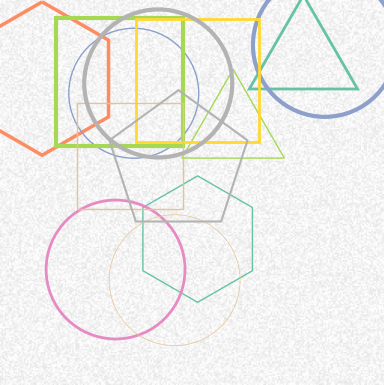[{"shape": "triangle", "thickness": 2, "radius": 0.81, "center": [0.788, 0.85]}, {"shape": "hexagon", "thickness": 1, "radius": 0.82, "center": [0.513, 0.379]}, {"shape": "hexagon", "thickness": 2.5, "radius": 1.0, "center": [0.109, 0.796]}, {"shape": "circle", "thickness": 1, "radius": 0.84, "center": [0.347, 0.758]}, {"shape": "circle", "thickness": 3, "radius": 0.93, "center": [0.844, 0.883]}, {"shape": "circle", "thickness": 2, "radius": 0.9, "center": [0.3, 0.3]}, {"shape": "triangle", "thickness": 1, "radius": 0.77, "center": [0.606, 0.666]}, {"shape": "square", "thickness": 3, "radius": 0.83, "center": [0.31, 0.787]}, {"shape": "square", "thickness": 2, "radius": 0.8, "center": [0.513, 0.79]}, {"shape": "circle", "thickness": 0.5, "radius": 0.85, "center": [0.454, 0.272]}, {"shape": "square", "thickness": 1, "radius": 0.69, "center": [0.337, 0.594]}, {"shape": "pentagon", "thickness": 1.5, "radius": 0.94, "center": [0.464, 0.577]}, {"shape": "circle", "thickness": 3, "radius": 0.96, "center": [0.411, 0.783]}]